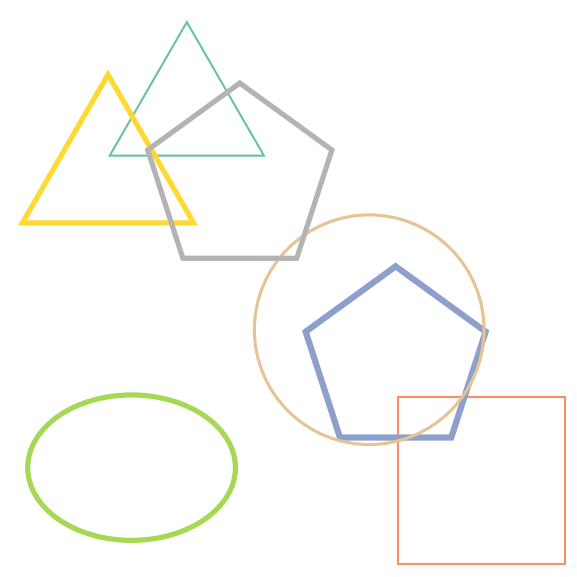[{"shape": "triangle", "thickness": 1, "radius": 0.77, "center": [0.323, 0.807]}, {"shape": "square", "thickness": 1, "radius": 0.72, "center": [0.834, 0.167]}, {"shape": "pentagon", "thickness": 3, "radius": 0.82, "center": [0.685, 0.374]}, {"shape": "oval", "thickness": 2.5, "radius": 0.9, "center": [0.228, 0.189]}, {"shape": "triangle", "thickness": 2.5, "radius": 0.86, "center": [0.187, 0.699]}, {"shape": "circle", "thickness": 1.5, "radius": 0.99, "center": [0.639, 0.428]}, {"shape": "pentagon", "thickness": 2.5, "radius": 0.84, "center": [0.415, 0.688]}]